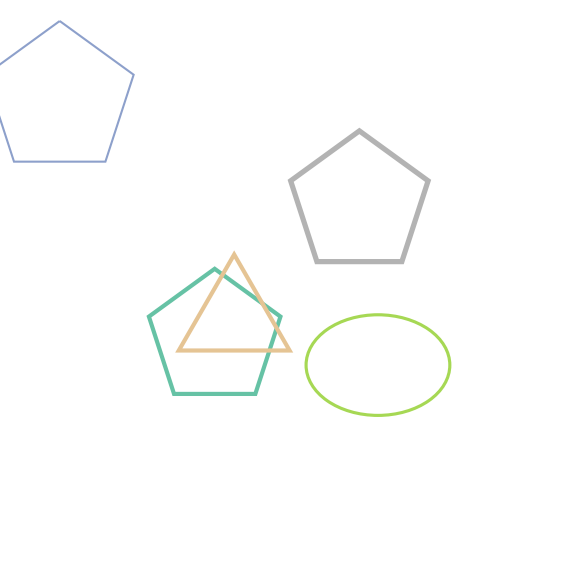[{"shape": "pentagon", "thickness": 2, "radius": 0.6, "center": [0.372, 0.414]}, {"shape": "pentagon", "thickness": 1, "radius": 0.67, "center": [0.103, 0.828]}, {"shape": "oval", "thickness": 1.5, "radius": 0.62, "center": [0.654, 0.367]}, {"shape": "triangle", "thickness": 2, "radius": 0.55, "center": [0.406, 0.448]}, {"shape": "pentagon", "thickness": 2.5, "radius": 0.63, "center": [0.622, 0.647]}]